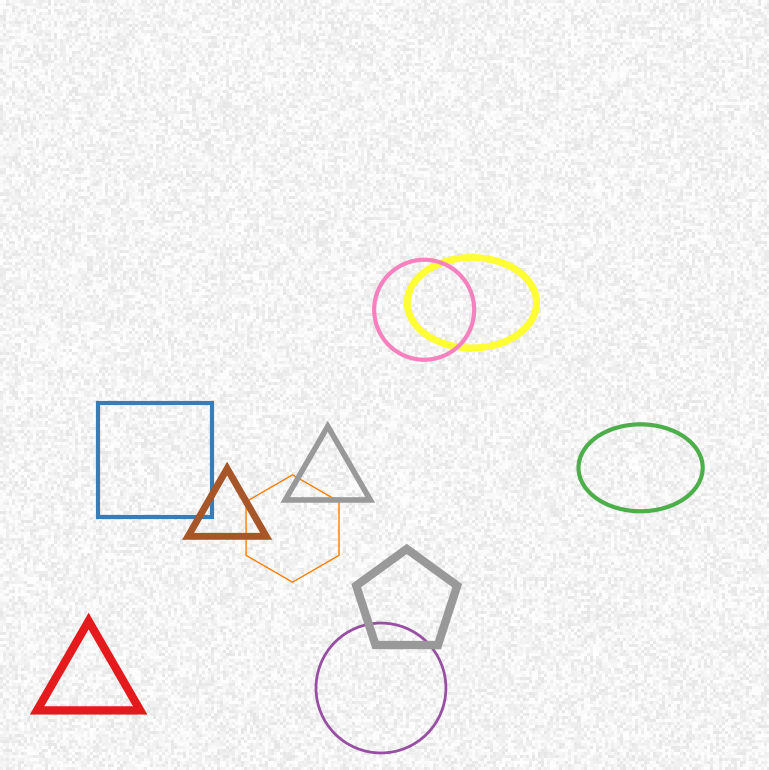[{"shape": "triangle", "thickness": 3, "radius": 0.39, "center": [0.115, 0.116]}, {"shape": "square", "thickness": 1.5, "radius": 0.37, "center": [0.202, 0.403]}, {"shape": "oval", "thickness": 1.5, "radius": 0.4, "center": [0.832, 0.392]}, {"shape": "circle", "thickness": 1, "radius": 0.42, "center": [0.495, 0.106]}, {"shape": "hexagon", "thickness": 0.5, "radius": 0.35, "center": [0.38, 0.314]}, {"shape": "oval", "thickness": 2.5, "radius": 0.42, "center": [0.613, 0.607]}, {"shape": "triangle", "thickness": 2.5, "radius": 0.29, "center": [0.295, 0.333]}, {"shape": "circle", "thickness": 1.5, "radius": 0.32, "center": [0.551, 0.598]}, {"shape": "pentagon", "thickness": 3, "radius": 0.34, "center": [0.528, 0.218]}, {"shape": "triangle", "thickness": 2, "radius": 0.32, "center": [0.426, 0.383]}]